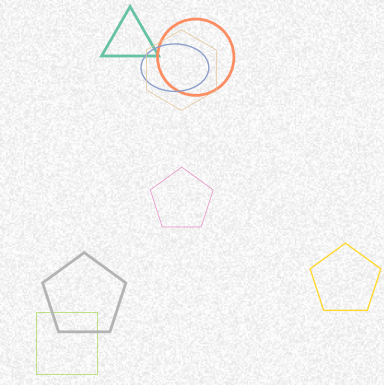[{"shape": "triangle", "thickness": 2, "radius": 0.43, "center": [0.338, 0.897]}, {"shape": "circle", "thickness": 2, "radius": 0.5, "center": [0.508, 0.851]}, {"shape": "oval", "thickness": 1, "radius": 0.44, "center": [0.454, 0.824]}, {"shape": "pentagon", "thickness": 0.5, "radius": 0.43, "center": [0.472, 0.48]}, {"shape": "square", "thickness": 0.5, "radius": 0.4, "center": [0.173, 0.109]}, {"shape": "pentagon", "thickness": 1, "radius": 0.48, "center": [0.897, 0.272]}, {"shape": "hexagon", "thickness": 0.5, "radius": 0.52, "center": [0.471, 0.818]}, {"shape": "pentagon", "thickness": 2, "radius": 0.57, "center": [0.219, 0.23]}]